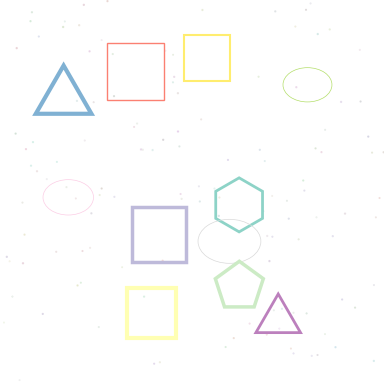[{"shape": "hexagon", "thickness": 2, "radius": 0.35, "center": [0.621, 0.468]}, {"shape": "square", "thickness": 3, "radius": 0.32, "center": [0.394, 0.188]}, {"shape": "square", "thickness": 2.5, "radius": 0.35, "center": [0.413, 0.391]}, {"shape": "square", "thickness": 1, "radius": 0.37, "center": [0.352, 0.815]}, {"shape": "triangle", "thickness": 3, "radius": 0.42, "center": [0.165, 0.746]}, {"shape": "oval", "thickness": 0.5, "radius": 0.32, "center": [0.799, 0.78]}, {"shape": "oval", "thickness": 0.5, "radius": 0.33, "center": [0.177, 0.487]}, {"shape": "oval", "thickness": 0.5, "radius": 0.41, "center": [0.596, 0.373]}, {"shape": "triangle", "thickness": 2, "radius": 0.33, "center": [0.723, 0.17]}, {"shape": "pentagon", "thickness": 2.5, "radius": 0.33, "center": [0.622, 0.256]}, {"shape": "square", "thickness": 1.5, "radius": 0.3, "center": [0.537, 0.85]}]